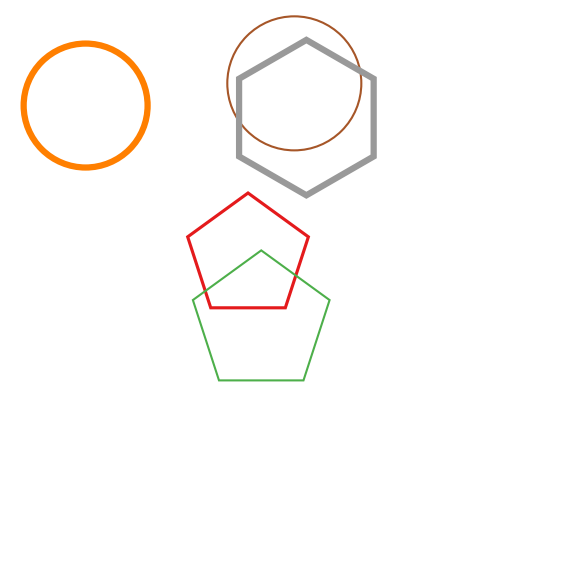[{"shape": "pentagon", "thickness": 1.5, "radius": 0.55, "center": [0.429, 0.555]}, {"shape": "pentagon", "thickness": 1, "radius": 0.62, "center": [0.452, 0.441]}, {"shape": "circle", "thickness": 3, "radius": 0.54, "center": [0.148, 0.816]}, {"shape": "circle", "thickness": 1, "radius": 0.58, "center": [0.51, 0.855]}, {"shape": "hexagon", "thickness": 3, "radius": 0.67, "center": [0.531, 0.795]}]